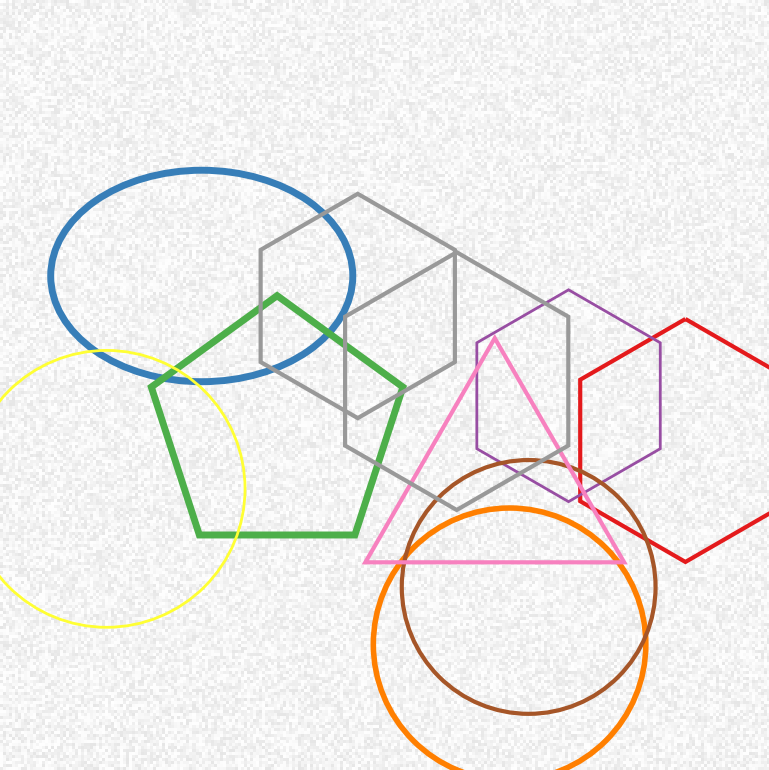[{"shape": "hexagon", "thickness": 1.5, "radius": 0.79, "center": [0.89, 0.428]}, {"shape": "oval", "thickness": 2.5, "radius": 0.98, "center": [0.262, 0.642]}, {"shape": "pentagon", "thickness": 2.5, "radius": 0.86, "center": [0.36, 0.444]}, {"shape": "hexagon", "thickness": 1, "radius": 0.69, "center": [0.738, 0.486]}, {"shape": "circle", "thickness": 2, "radius": 0.88, "center": [0.662, 0.163]}, {"shape": "circle", "thickness": 1, "radius": 0.9, "center": [0.138, 0.365]}, {"shape": "circle", "thickness": 1.5, "radius": 0.82, "center": [0.687, 0.238]}, {"shape": "triangle", "thickness": 1.5, "radius": 0.97, "center": [0.643, 0.367]}, {"shape": "hexagon", "thickness": 1.5, "radius": 0.84, "center": [0.593, 0.505]}, {"shape": "hexagon", "thickness": 1.5, "radius": 0.73, "center": [0.465, 0.603]}]